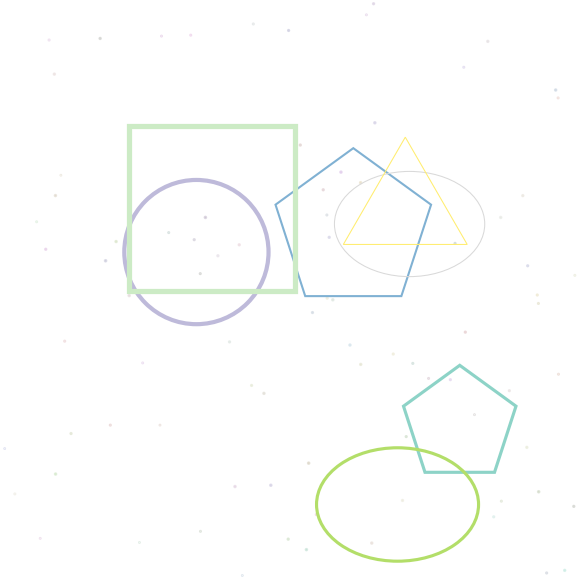[{"shape": "pentagon", "thickness": 1.5, "radius": 0.51, "center": [0.796, 0.264]}, {"shape": "circle", "thickness": 2, "radius": 0.62, "center": [0.34, 0.563]}, {"shape": "pentagon", "thickness": 1, "radius": 0.71, "center": [0.612, 0.601]}, {"shape": "oval", "thickness": 1.5, "radius": 0.7, "center": [0.688, 0.126]}, {"shape": "oval", "thickness": 0.5, "radius": 0.65, "center": [0.709, 0.611]}, {"shape": "square", "thickness": 2.5, "radius": 0.72, "center": [0.367, 0.638]}, {"shape": "triangle", "thickness": 0.5, "radius": 0.62, "center": [0.702, 0.638]}]